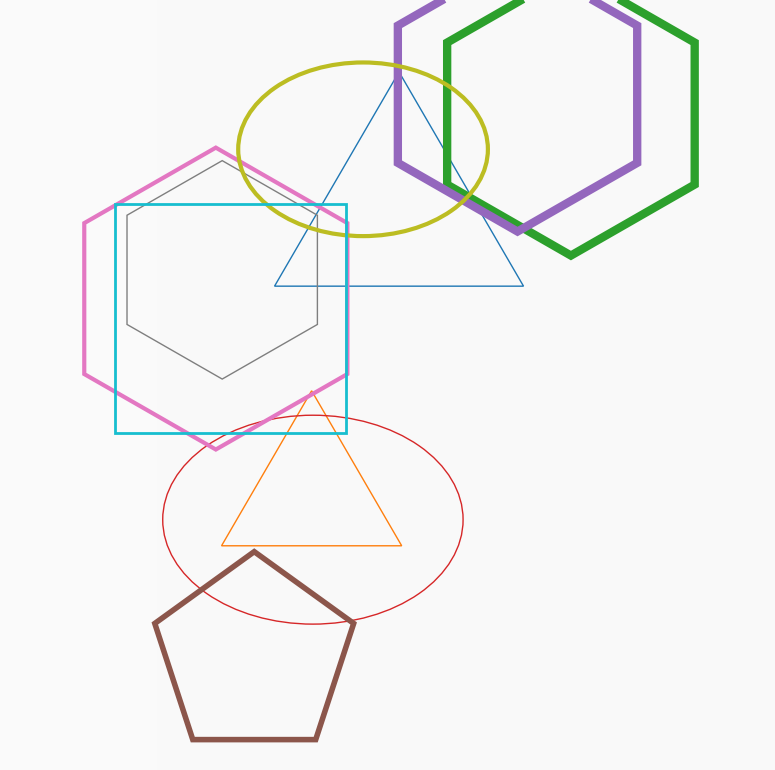[{"shape": "triangle", "thickness": 0.5, "radius": 0.93, "center": [0.515, 0.721]}, {"shape": "triangle", "thickness": 0.5, "radius": 0.67, "center": [0.402, 0.358]}, {"shape": "hexagon", "thickness": 3, "radius": 0.92, "center": [0.737, 0.853]}, {"shape": "oval", "thickness": 0.5, "radius": 0.97, "center": [0.404, 0.325]}, {"shape": "hexagon", "thickness": 3, "radius": 0.89, "center": [0.668, 0.878]}, {"shape": "pentagon", "thickness": 2, "radius": 0.67, "center": [0.328, 0.149]}, {"shape": "hexagon", "thickness": 1.5, "radius": 0.98, "center": [0.278, 0.612]}, {"shape": "hexagon", "thickness": 0.5, "radius": 0.71, "center": [0.287, 0.65]}, {"shape": "oval", "thickness": 1.5, "radius": 0.81, "center": [0.468, 0.806]}, {"shape": "square", "thickness": 1, "radius": 0.74, "center": [0.298, 0.586]}]